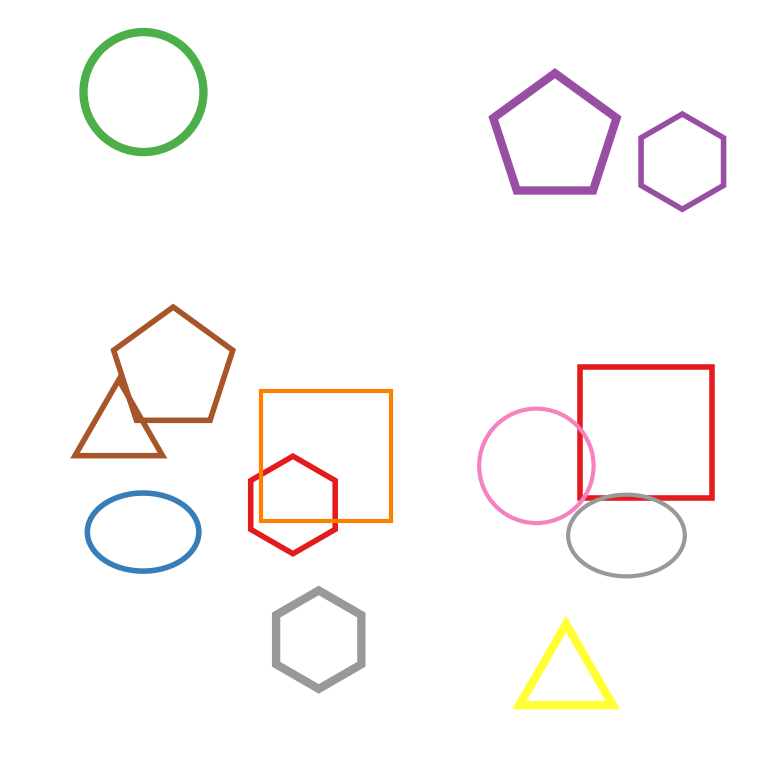[{"shape": "square", "thickness": 2, "radius": 0.43, "center": [0.839, 0.439]}, {"shape": "hexagon", "thickness": 2, "radius": 0.32, "center": [0.38, 0.344]}, {"shape": "oval", "thickness": 2, "radius": 0.36, "center": [0.186, 0.309]}, {"shape": "circle", "thickness": 3, "radius": 0.39, "center": [0.186, 0.88]}, {"shape": "pentagon", "thickness": 3, "radius": 0.42, "center": [0.721, 0.821]}, {"shape": "hexagon", "thickness": 2, "radius": 0.31, "center": [0.886, 0.79]}, {"shape": "square", "thickness": 1.5, "radius": 0.42, "center": [0.423, 0.408]}, {"shape": "triangle", "thickness": 3, "radius": 0.35, "center": [0.735, 0.119]}, {"shape": "triangle", "thickness": 2, "radius": 0.33, "center": [0.154, 0.441]}, {"shape": "pentagon", "thickness": 2, "radius": 0.41, "center": [0.225, 0.52]}, {"shape": "circle", "thickness": 1.5, "radius": 0.37, "center": [0.697, 0.395]}, {"shape": "hexagon", "thickness": 3, "radius": 0.32, "center": [0.414, 0.169]}, {"shape": "oval", "thickness": 1.5, "radius": 0.38, "center": [0.814, 0.305]}]